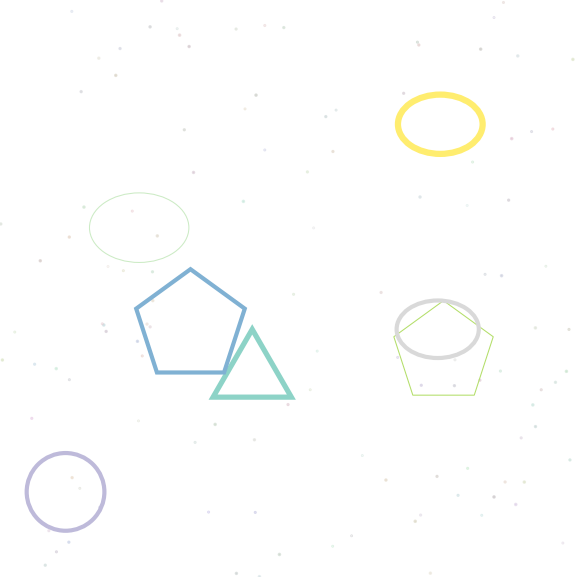[{"shape": "triangle", "thickness": 2.5, "radius": 0.39, "center": [0.437, 0.351]}, {"shape": "circle", "thickness": 2, "radius": 0.34, "center": [0.113, 0.147]}, {"shape": "pentagon", "thickness": 2, "radius": 0.49, "center": [0.33, 0.434]}, {"shape": "pentagon", "thickness": 0.5, "radius": 0.45, "center": [0.768, 0.388]}, {"shape": "oval", "thickness": 2, "radius": 0.36, "center": [0.758, 0.429]}, {"shape": "oval", "thickness": 0.5, "radius": 0.43, "center": [0.241, 0.605]}, {"shape": "oval", "thickness": 3, "radius": 0.37, "center": [0.762, 0.784]}]